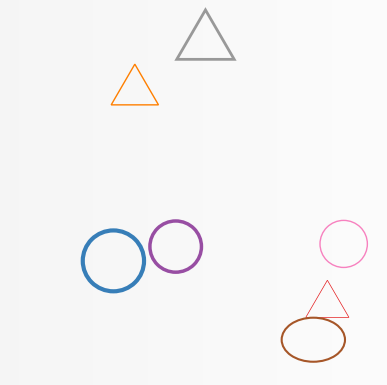[{"shape": "triangle", "thickness": 0.5, "radius": 0.32, "center": [0.845, 0.208]}, {"shape": "circle", "thickness": 3, "radius": 0.4, "center": [0.293, 0.322]}, {"shape": "circle", "thickness": 2.5, "radius": 0.33, "center": [0.453, 0.36]}, {"shape": "triangle", "thickness": 1, "radius": 0.35, "center": [0.348, 0.763]}, {"shape": "oval", "thickness": 1.5, "radius": 0.41, "center": [0.809, 0.118]}, {"shape": "circle", "thickness": 1, "radius": 0.31, "center": [0.887, 0.366]}, {"shape": "triangle", "thickness": 2, "radius": 0.43, "center": [0.53, 0.889]}]